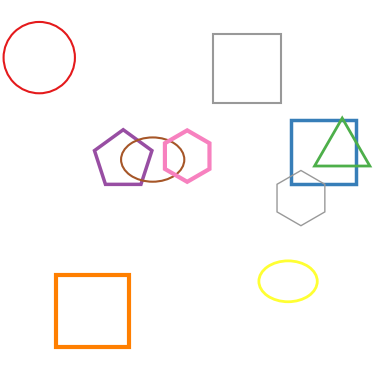[{"shape": "circle", "thickness": 1.5, "radius": 0.46, "center": [0.102, 0.85]}, {"shape": "square", "thickness": 2.5, "radius": 0.42, "center": [0.84, 0.605]}, {"shape": "triangle", "thickness": 2, "radius": 0.41, "center": [0.889, 0.61]}, {"shape": "pentagon", "thickness": 2.5, "radius": 0.39, "center": [0.32, 0.585]}, {"shape": "square", "thickness": 3, "radius": 0.47, "center": [0.24, 0.193]}, {"shape": "oval", "thickness": 2, "radius": 0.38, "center": [0.748, 0.269]}, {"shape": "oval", "thickness": 1.5, "radius": 0.41, "center": [0.397, 0.586]}, {"shape": "hexagon", "thickness": 3, "radius": 0.33, "center": [0.486, 0.595]}, {"shape": "square", "thickness": 1.5, "radius": 0.45, "center": [0.642, 0.821]}, {"shape": "hexagon", "thickness": 1, "radius": 0.36, "center": [0.782, 0.485]}]